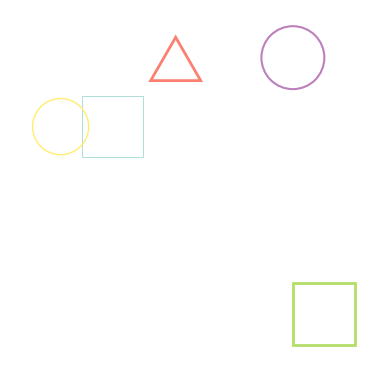[{"shape": "square", "thickness": 0.5, "radius": 0.4, "center": [0.292, 0.672]}, {"shape": "triangle", "thickness": 2, "radius": 0.38, "center": [0.456, 0.828]}, {"shape": "square", "thickness": 2, "radius": 0.4, "center": [0.841, 0.185]}, {"shape": "circle", "thickness": 1.5, "radius": 0.41, "center": [0.761, 0.85]}, {"shape": "circle", "thickness": 1, "radius": 0.36, "center": [0.158, 0.671]}]